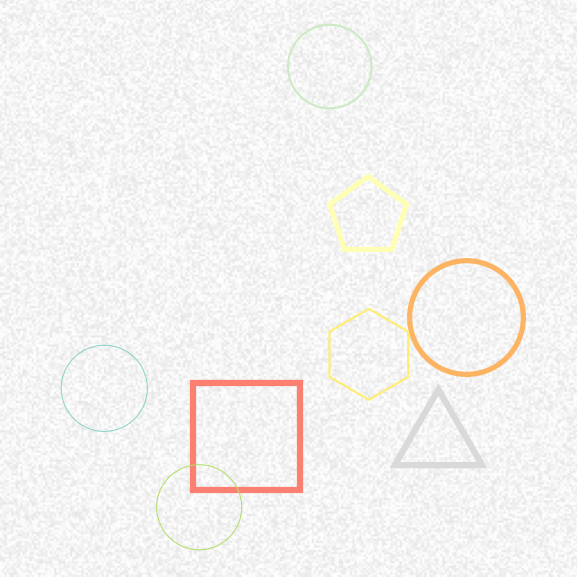[{"shape": "circle", "thickness": 0.5, "radius": 0.37, "center": [0.181, 0.327]}, {"shape": "pentagon", "thickness": 2.5, "radius": 0.35, "center": [0.637, 0.624]}, {"shape": "square", "thickness": 3, "radius": 0.46, "center": [0.427, 0.243]}, {"shape": "circle", "thickness": 2.5, "radius": 0.49, "center": [0.808, 0.449]}, {"shape": "circle", "thickness": 0.5, "radius": 0.37, "center": [0.345, 0.121]}, {"shape": "triangle", "thickness": 3, "radius": 0.44, "center": [0.759, 0.237]}, {"shape": "circle", "thickness": 1, "radius": 0.36, "center": [0.571, 0.884]}, {"shape": "hexagon", "thickness": 1, "radius": 0.39, "center": [0.639, 0.386]}]